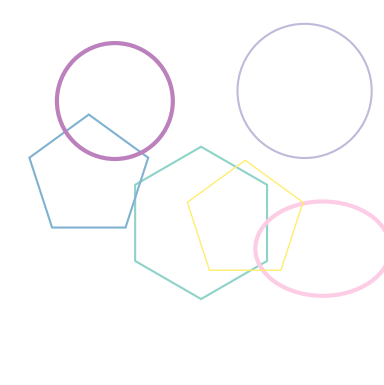[{"shape": "hexagon", "thickness": 1.5, "radius": 0.99, "center": [0.522, 0.421]}, {"shape": "circle", "thickness": 1.5, "radius": 0.87, "center": [0.791, 0.764]}, {"shape": "pentagon", "thickness": 1.5, "radius": 0.81, "center": [0.231, 0.54]}, {"shape": "oval", "thickness": 3, "radius": 0.88, "center": [0.838, 0.354]}, {"shape": "circle", "thickness": 3, "radius": 0.75, "center": [0.298, 0.738]}, {"shape": "pentagon", "thickness": 1, "radius": 0.79, "center": [0.637, 0.426]}]